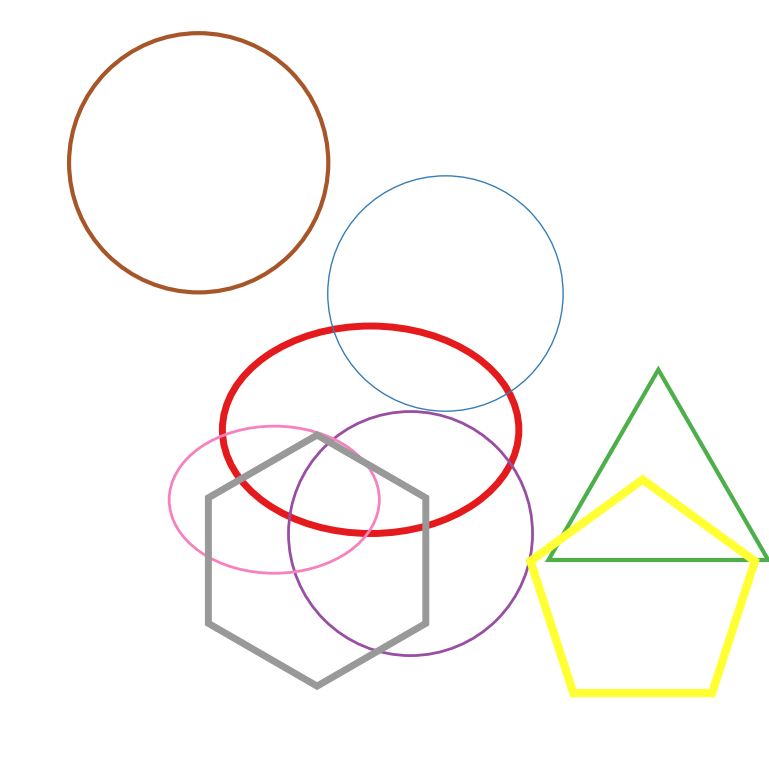[{"shape": "oval", "thickness": 2.5, "radius": 0.96, "center": [0.481, 0.442]}, {"shape": "circle", "thickness": 0.5, "radius": 0.76, "center": [0.578, 0.619]}, {"shape": "triangle", "thickness": 1.5, "radius": 0.82, "center": [0.855, 0.355]}, {"shape": "circle", "thickness": 1, "radius": 0.79, "center": [0.533, 0.307]}, {"shape": "pentagon", "thickness": 3, "radius": 0.77, "center": [0.835, 0.224]}, {"shape": "circle", "thickness": 1.5, "radius": 0.84, "center": [0.258, 0.789]}, {"shape": "oval", "thickness": 1, "radius": 0.68, "center": [0.356, 0.351]}, {"shape": "hexagon", "thickness": 2.5, "radius": 0.82, "center": [0.412, 0.272]}]